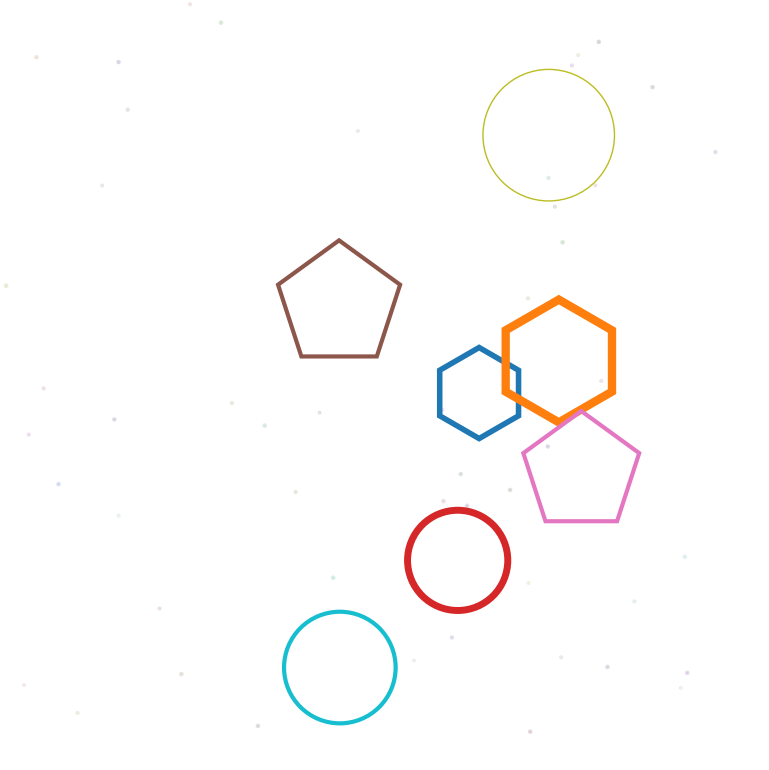[{"shape": "hexagon", "thickness": 2, "radius": 0.3, "center": [0.622, 0.49]}, {"shape": "hexagon", "thickness": 3, "radius": 0.4, "center": [0.726, 0.531]}, {"shape": "circle", "thickness": 2.5, "radius": 0.33, "center": [0.594, 0.272]}, {"shape": "pentagon", "thickness": 1.5, "radius": 0.42, "center": [0.44, 0.604]}, {"shape": "pentagon", "thickness": 1.5, "radius": 0.4, "center": [0.755, 0.387]}, {"shape": "circle", "thickness": 0.5, "radius": 0.43, "center": [0.713, 0.824]}, {"shape": "circle", "thickness": 1.5, "radius": 0.36, "center": [0.441, 0.133]}]